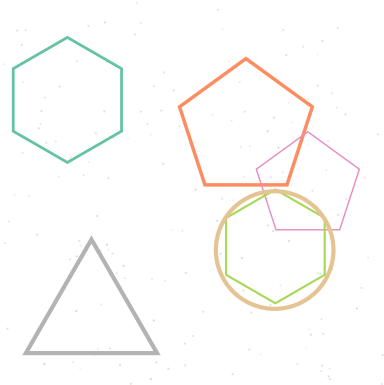[{"shape": "hexagon", "thickness": 2, "radius": 0.81, "center": [0.175, 0.74]}, {"shape": "pentagon", "thickness": 2.5, "radius": 0.91, "center": [0.639, 0.666]}, {"shape": "pentagon", "thickness": 1, "radius": 0.7, "center": [0.8, 0.517]}, {"shape": "hexagon", "thickness": 1.5, "radius": 0.74, "center": [0.715, 0.36]}, {"shape": "circle", "thickness": 3, "radius": 0.76, "center": [0.713, 0.351]}, {"shape": "triangle", "thickness": 3, "radius": 0.98, "center": [0.238, 0.181]}]